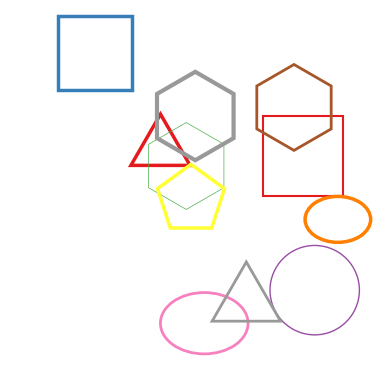[{"shape": "triangle", "thickness": 2.5, "radius": 0.44, "center": [0.417, 0.615]}, {"shape": "square", "thickness": 1.5, "radius": 0.52, "center": [0.786, 0.595]}, {"shape": "square", "thickness": 2.5, "radius": 0.48, "center": [0.247, 0.862]}, {"shape": "hexagon", "thickness": 0.5, "radius": 0.56, "center": [0.484, 0.569]}, {"shape": "circle", "thickness": 1, "radius": 0.58, "center": [0.817, 0.246]}, {"shape": "oval", "thickness": 2.5, "radius": 0.43, "center": [0.878, 0.43]}, {"shape": "pentagon", "thickness": 2.5, "radius": 0.46, "center": [0.496, 0.482]}, {"shape": "hexagon", "thickness": 2, "radius": 0.56, "center": [0.764, 0.721]}, {"shape": "oval", "thickness": 2, "radius": 0.57, "center": [0.531, 0.16]}, {"shape": "triangle", "thickness": 2, "radius": 0.51, "center": [0.64, 0.217]}, {"shape": "hexagon", "thickness": 3, "radius": 0.57, "center": [0.507, 0.699]}]